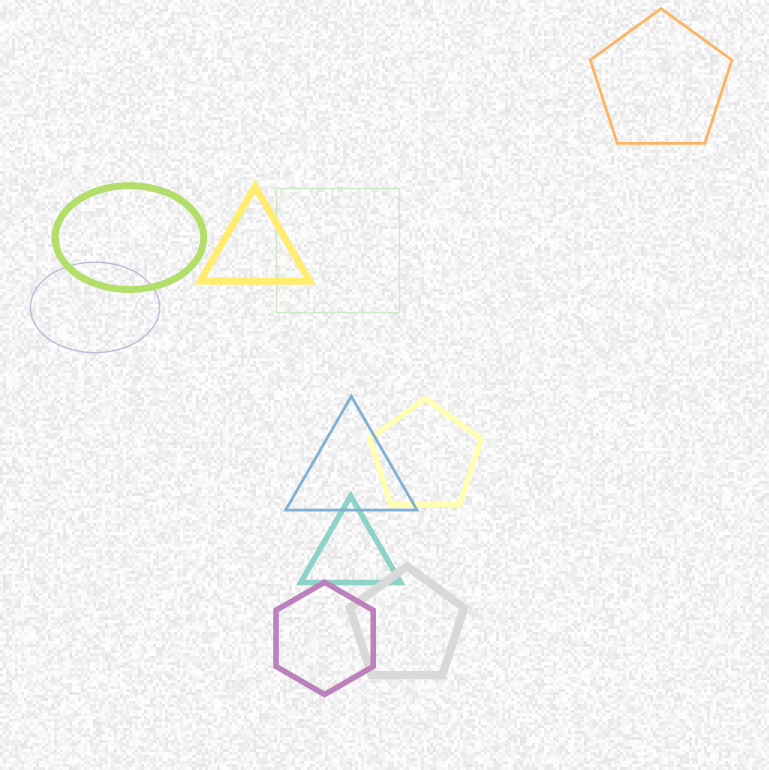[{"shape": "triangle", "thickness": 2, "radius": 0.37, "center": [0.455, 0.281]}, {"shape": "pentagon", "thickness": 2, "radius": 0.38, "center": [0.552, 0.406]}, {"shape": "oval", "thickness": 0.5, "radius": 0.42, "center": [0.123, 0.601]}, {"shape": "triangle", "thickness": 1, "radius": 0.49, "center": [0.456, 0.387]}, {"shape": "pentagon", "thickness": 1, "radius": 0.48, "center": [0.859, 0.892]}, {"shape": "oval", "thickness": 2.5, "radius": 0.48, "center": [0.168, 0.691]}, {"shape": "pentagon", "thickness": 3, "radius": 0.39, "center": [0.529, 0.186]}, {"shape": "hexagon", "thickness": 2, "radius": 0.36, "center": [0.422, 0.171]}, {"shape": "square", "thickness": 0.5, "radius": 0.4, "center": [0.438, 0.676]}, {"shape": "triangle", "thickness": 2.5, "radius": 0.41, "center": [0.331, 0.676]}]